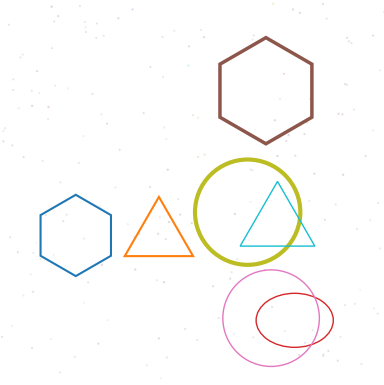[{"shape": "hexagon", "thickness": 1.5, "radius": 0.53, "center": [0.197, 0.388]}, {"shape": "triangle", "thickness": 1.5, "radius": 0.51, "center": [0.413, 0.386]}, {"shape": "oval", "thickness": 1, "radius": 0.5, "center": [0.765, 0.168]}, {"shape": "hexagon", "thickness": 2.5, "radius": 0.69, "center": [0.691, 0.764]}, {"shape": "circle", "thickness": 1, "radius": 0.63, "center": [0.704, 0.174]}, {"shape": "circle", "thickness": 3, "radius": 0.68, "center": [0.643, 0.449]}, {"shape": "triangle", "thickness": 1, "radius": 0.56, "center": [0.721, 0.417]}]